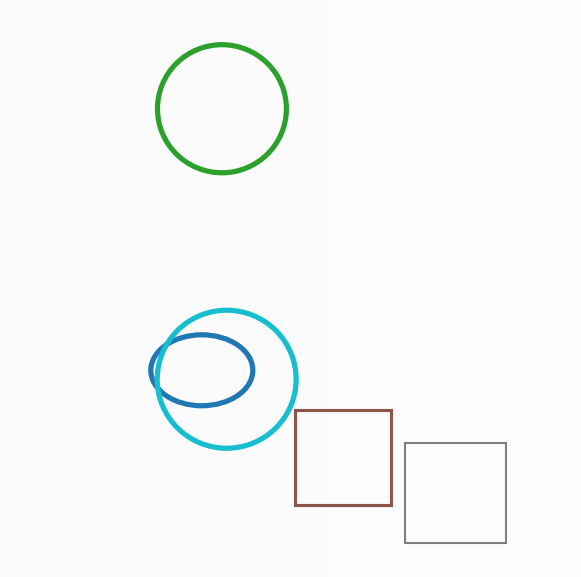[{"shape": "oval", "thickness": 2.5, "radius": 0.44, "center": [0.347, 0.358]}, {"shape": "circle", "thickness": 2.5, "radius": 0.55, "center": [0.382, 0.811]}, {"shape": "square", "thickness": 1.5, "radius": 0.41, "center": [0.59, 0.207]}, {"shape": "square", "thickness": 1, "radius": 0.43, "center": [0.784, 0.146]}, {"shape": "circle", "thickness": 2.5, "radius": 0.6, "center": [0.39, 0.342]}]